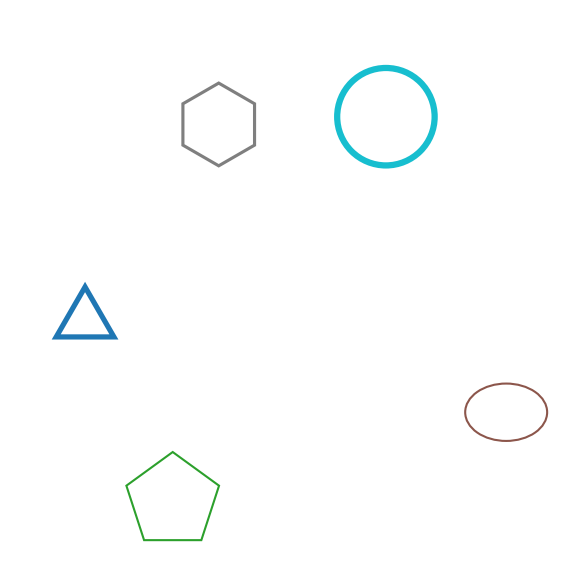[{"shape": "triangle", "thickness": 2.5, "radius": 0.29, "center": [0.147, 0.445]}, {"shape": "pentagon", "thickness": 1, "radius": 0.42, "center": [0.299, 0.132]}, {"shape": "oval", "thickness": 1, "radius": 0.35, "center": [0.876, 0.285]}, {"shape": "hexagon", "thickness": 1.5, "radius": 0.36, "center": [0.379, 0.784]}, {"shape": "circle", "thickness": 3, "radius": 0.42, "center": [0.668, 0.797]}]